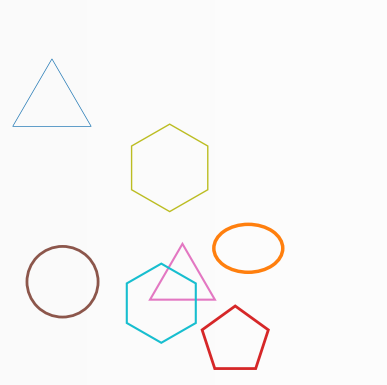[{"shape": "triangle", "thickness": 0.5, "radius": 0.58, "center": [0.134, 0.73]}, {"shape": "oval", "thickness": 2.5, "radius": 0.44, "center": [0.641, 0.355]}, {"shape": "pentagon", "thickness": 2, "radius": 0.45, "center": [0.607, 0.115]}, {"shape": "circle", "thickness": 2, "radius": 0.46, "center": [0.161, 0.268]}, {"shape": "triangle", "thickness": 1.5, "radius": 0.48, "center": [0.471, 0.27]}, {"shape": "hexagon", "thickness": 1, "radius": 0.57, "center": [0.438, 0.564]}, {"shape": "hexagon", "thickness": 1.5, "radius": 0.51, "center": [0.416, 0.212]}]